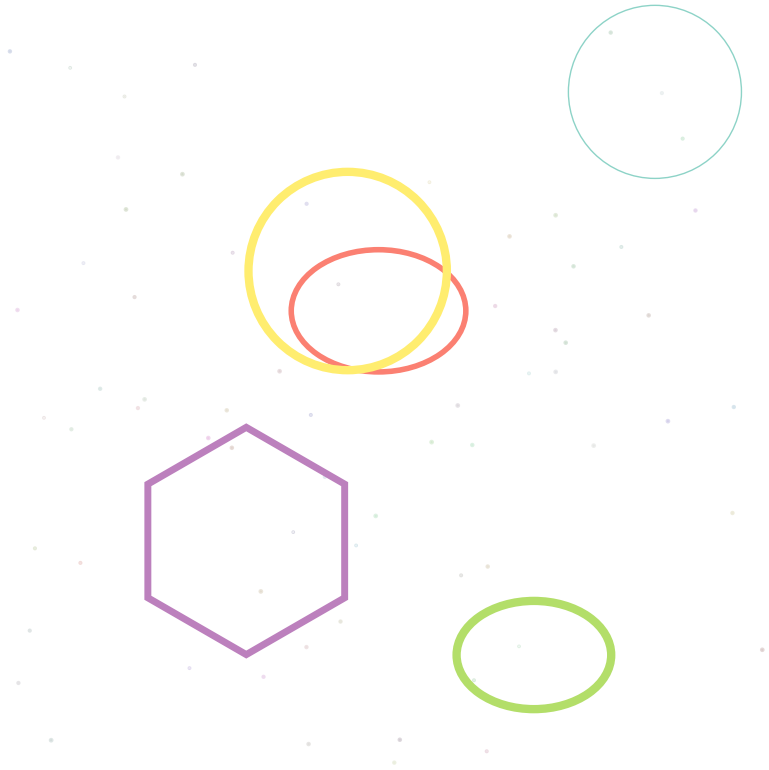[{"shape": "circle", "thickness": 0.5, "radius": 0.56, "center": [0.851, 0.881]}, {"shape": "oval", "thickness": 2, "radius": 0.57, "center": [0.492, 0.596]}, {"shape": "oval", "thickness": 3, "radius": 0.5, "center": [0.693, 0.149]}, {"shape": "hexagon", "thickness": 2.5, "radius": 0.74, "center": [0.32, 0.297]}, {"shape": "circle", "thickness": 3, "radius": 0.64, "center": [0.452, 0.648]}]